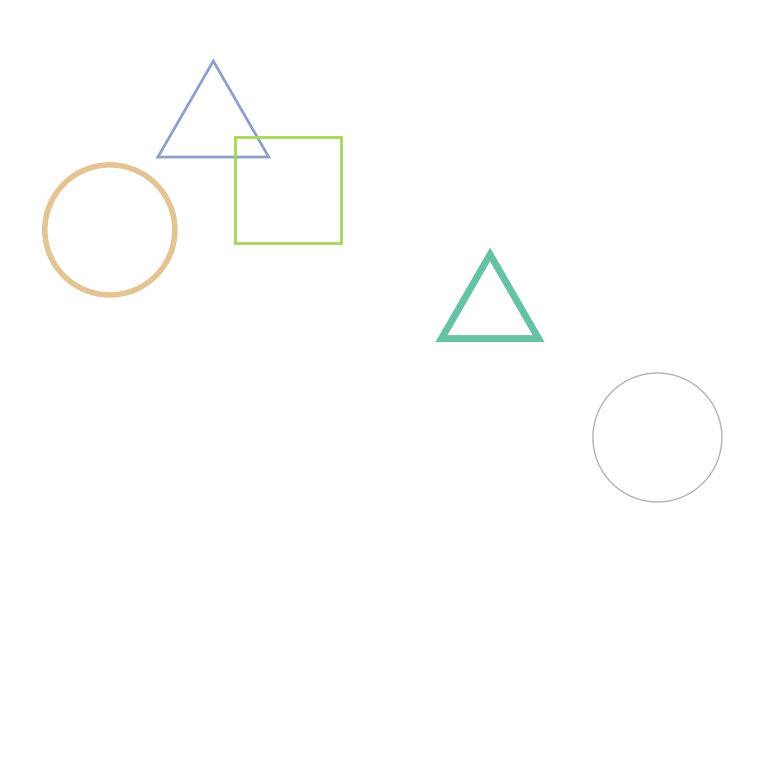[{"shape": "triangle", "thickness": 2.5, "radius": 0.36, "center": [0.636, 0.597]}, {"shape": "triangle", "thickness": 1, "radius": 0.42, "center": [0.277, 0.838]}, {"shape": "square", "thickness": 1, "radius": 0.34, "center": [0.375, 0.753]}, {"shape": "circle", "thickness": 2, "radius": 0.42, "center": [0.143, 0.701]}, {"shape": "circle", "thickness": 0.5, "radius": 0.42, "center": [0.854, 0.432]}]